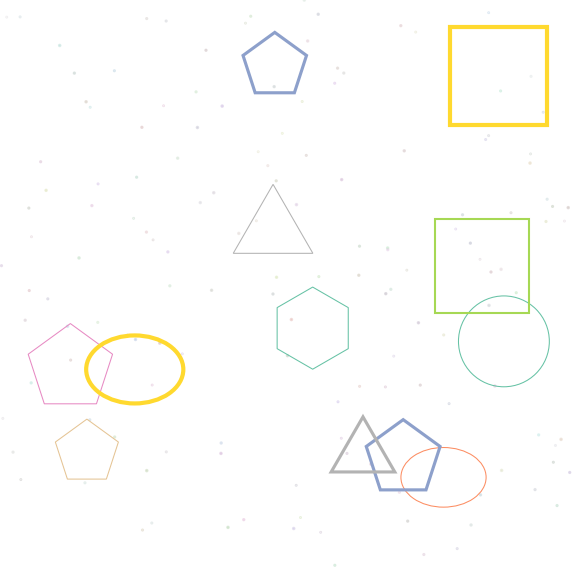[{"shape": "circle", "thickness": 0.5, "radius": 0.39, "center": [0.873, 0.408]}, {"shape": "hexagon", "thickness": 0.5, "radius": 0.36, "center": [0.541, 0.431]}, {"shape": "oval", "thickness": 0.5, "radius": 0.37, "center": [0.768, 0.173]}, {"shape": "pentagon", "thickness": 1.5, "radius": 0.34, "center": [0.698, 0.205]}, {"shape": "pentagon", "thickness": 1.5, "radius": 0.29, "center": [0.476, 0.885]}, {"shape": "pentagon", "thickness": 0.5, "radius": 0.38, "center": [0.122, 0.362]}, {"shape": "square", "thickness": 1, "radius": 0.41, "center": [0.834, 0.538]}, {"shape": "oval", "thickness": 2, "radius": 0.42, "center": [0.233, 0.359]}, {"shape": "square", "thickness": 2, "radius": 0.42, "center": [0.863, 0.867]}, {"shape": "pentagon", "thickness": 0.5, "radius": 0.29, "center": [0.15, 0.216]}, {"shape": "triangle", "thickness": 1.5, "radius": 0.32, "center": [0.629, 0.214]}, {"shape": "triangle", "thickness": 0.5, "radius": 0.4, "center": [0.473, 0.6]}]